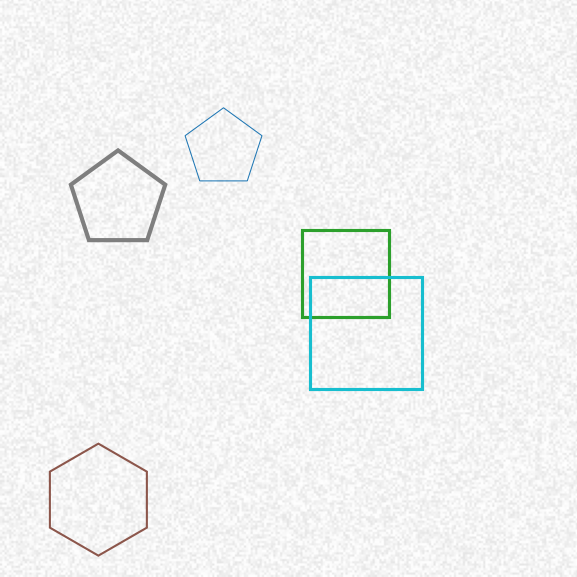[{"shape": "pentagon", "thickness": 0.5, "radius": 0.35, "center": [0.387, 0.743]}, {"shape": "square", "thickness": 1.5, "radius": 0.38, "center": [0.599, 0.525]}, {"shape": "hexagon", "thickness": 1, "radius": 0.48, "center": [0.17, 0.134]}, {"shape": "pentagon", "thickness": 2, "radius": 0.43, "center": [0.204, 0.653]}, {"shape": "square", "thickness": 1.5, "radius": 0.48, "center": [0.634, 0.423]}]